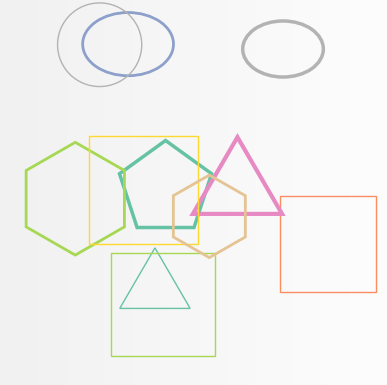[{"shape": "pentagon", "thickness": 2.5, "radius": 0.62, "center": [0.427, 0.51]}, {"shape": "triangle", "thickness": 1, "radius": 0.52, "center": [0.4, 0.251]}, {"shape": "square", "thickness": 1, "radius": 0.62, "center": [0.846, 0.366]}, {"shape": "oval", "thickness": 2, "radius": 0.59, "center": [0.331, 0.885]}, {"shape": "triangle", "thickness": 3, "radius": 0.66, "center": [0.613, 0.511]}, {"shape": "square", "thickness": 1, "radius": 0.67, "center": [0.421, 0.209]}, {"shape": "hexagon", "thickness": 2, "radius": 0.73, "center": [0.194, 0.484]}, {"shape": "square", "thickness": 1, "radius": 0.7, "center": [0.369, 0.507]}, {"shape": "hexagon", "thickness": 2, "radius": 0.54, "center": [0.54, 0.438]}, {"shape": "circle", "thickness": 1, "radius": 0.54, "center": [0.257, 0.884]}, {"shape": "oval", "thickness": 2.5, "radius": 0.52, "center": [0.73, 0.873]}]